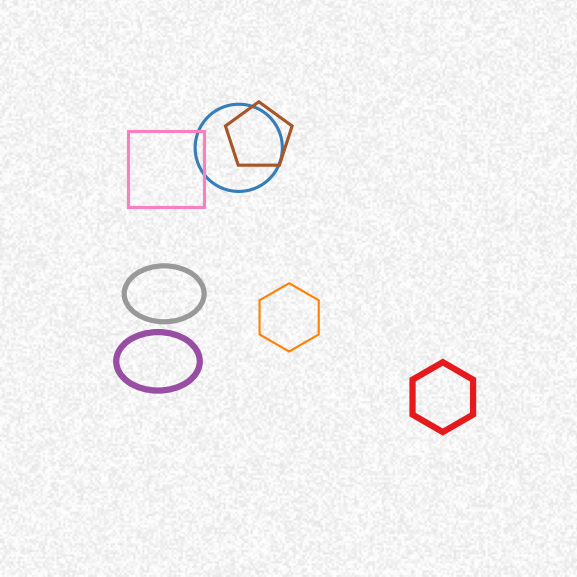[{"shape": "hexagon", "thickness": 3, "radius": 0.3, "center": [0.767, 0.311]}, {"shape": "circle", "thickness": 1.5, "radius": 0.38, "center": [0.413, 0.743]}, {"shape": "oval", "thickness": 3, "radius": 0.36, "center": [0.274, 0.373]}, {"shape": "hexagon", "thickness": 1, "radius": 0.3, "center": [0.501, 0.45]}, {"shape": "pentagon", "thickness": 1.5, "radius": 0.3, "center": [0.448, 0.762]}, {"shape": "square", "thickness": 1.5, "radius": 0.33, "center": [0.288, 0.706]}, {"shape": "oval", "thickness": 2.5, "radius": 0.35, "center": [0.284, 0.49]}]